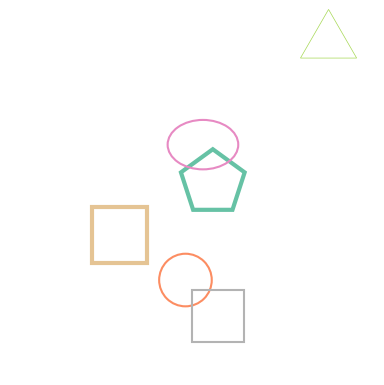[{"shape": "pentagon", "thickness": 3, "radius": 0.43, "center": [0.553, 0.525]}, {"shape": "circle", "thickness": 1.5, "radius": 0.34, "center": [0.482, 0.273]}, {"shape": "oval", "thickness": 1.5, "radius": 0.46, "center": [0.527, 0.624]}, {"shape": "triangle", "thickness": 0.5, "radius": 0.42, "center": [0.853, 0.891]}, {"shape": "square", "thickness": 3, "radius": 0.36, "center": [0.311, 0.389]}, {"shape": "square", "thickness": 1.5, "radius": 0.34, "center": [0.567, 0.179]}]